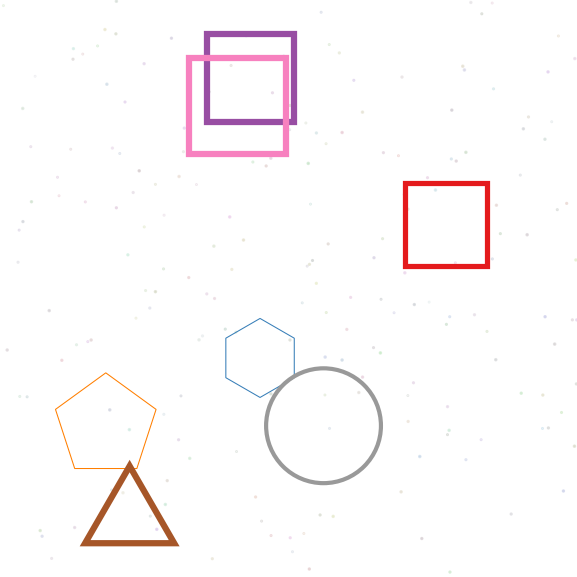[{"shape": "square", "thickness": 2.5, "radius": 0.36, "center": [0.772, 0.61]}, {"shape": "hexagon", "thickness": 0.5, "radius": 0.34, "center": [0.45, 0.379]}, {"shape": "square", "thickness": 3, "radius": 0.38, "center": [0.434, 0.863]}, {"shape": "pentagon", "thickness": 0.5, "radius": 0.46, "center": [0.183, 0.262]}, {"shape": "triangle", "thickness": 3, "radius": 0.45, "center": [0.224, 0.103]}, {"shape": "square", "thickness": 3, "radius": 0.42, "center": [0.411, 0.815]}, {"shape": "circle", "thickness": 2, "radius": 0.5, "center": [0.56, 0.262]}]